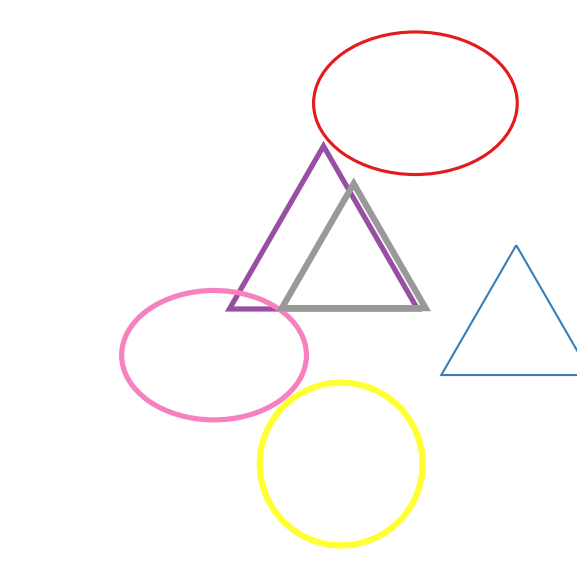[{"shape": "oval", "thickness": 1.5, "radius": 0.88, "center": [0.719, 0.82]}, {"shape": "triangle", "thickness": 1, "radius": 0.75, "center": [0.894, 0.425]}, {"shape": "triangle", "thickness": 2.5, "radius": 0.94, "center": [0.56, 0.558]}, {"shape": "circle", "thickness": 3, "radius": 0.7, "center": [0.591, 0.196]}, {"shape": "oval", "thickness": 2.5, "radius": 0.8, "center": [0.371, 0.384]}, {"shape": "triangle", "thickness": 3, "radius": 0.72, "center": [0.612, 0.537]}]